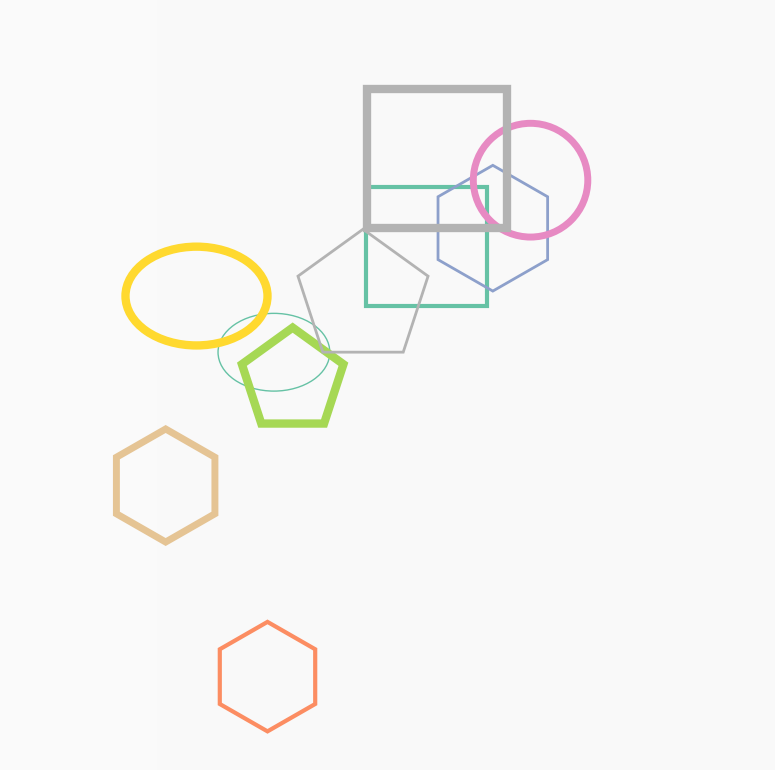[{"shape": "oval", "thickness": 0.5, "radius": 0.36, "center": [0.353, 0.543]}, {"shape": "square", "thickness": 1.5, "radius": 0.39, "center": [0.55, 0.68]}, {"shape": "hexagon", "thickness": 1.5, "radius": 0.36, "center": [0.345, 0.121]}, {"shape": "hexagon", "thickness": 1, "radius": 0.41, "center": [0.636, 0.704]}, {"shape": "circle", "thickness": 2.5, "radius": 0.37, "center": [0.685, 0.766]}, {"shape": "pentagon", "thickness": 3, "radius": 0.34, "center": [0.378, 0.506]}, {"shape": "oval", "thickness": 3, "radius": 0.46, "center": [0.254, 0.616]}, {"shape": "hexagon", "thickness": 2.5, "radius": 0.37, "center": [0.214, 0.369]}, {"shape": "square", "thickness": 3, "radius": 0.45, "center": [0.564, 0.794]}, {"shape": "pentagon", "thickness": 1, "radius": 0.44, "center": [0.468, 0.614]}]